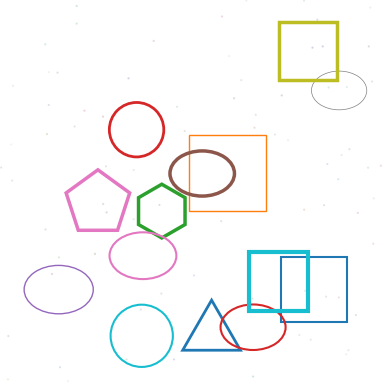[{"shape": "triangle", "thickness": 2, "radius": 0.43, "center": [0.55, 0.134]}, {"shape": "square", "thickness": 1.5, "radius": 0.43, "center": [0.815, 0.248]}, {"shape": "square", "thickness": 1, "radius": 0.5, "center": [0.591, 0.552]}, {"shape": "hexagon", "thickness": 2.5, "radius": 0.35, "center": [0.42, 0.452]}, {"shape": "oval", "thickness": 1.5, "radius": 0.42, "center": [0.657, 0.15]}, {"shape": "circle", "thickness": 2, "radius": 0.35, "center": [0.355, 0.663]}, {"shape": "oval", "thickness": 1, "radius": 0.45, "center": [0.152, 0.248]}, {"shape": "oval", "thickness": 2.5, "radius": 0.42, "center": [0.525, 0.549]}, {"shape": "oval", "thickness": 1.5, "radius": 0.43, "center": [0.371, 0.336]}, {"shape": "pentagon", "thickness": 2.5, "radius": 0.43, "center": [0.254, 0.472]}, {"shape": "oval", "thickness": 0.5, "radius": 0.36, "center": [0.881, 0.765]}, {"shape": "square", "thickness": 2.5, "radius": 0.38, "center": [0.799, 0.867]}, {"shape": "circle", "thickness": 1.5, "radius": 0.4, "center": [0.368, 0.128]}, {"shape": "square", "thickness": 3, "radius": 0.39, "center": [0.723, 0.268]}]